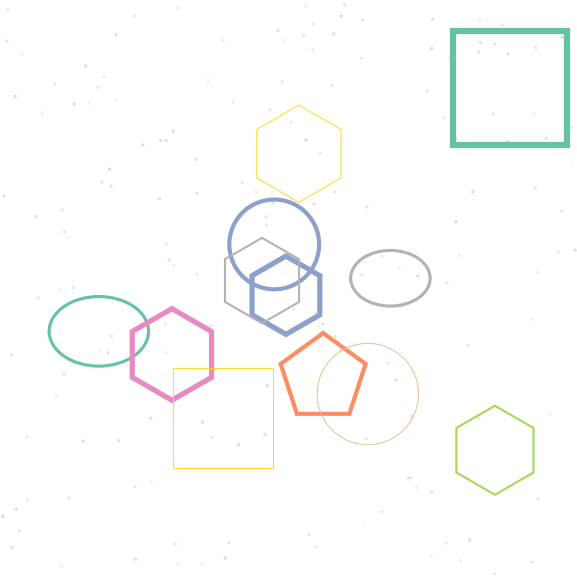[{"shape": "square", "thickness": 3, "radius": 0.49, "center": [0.883, 0.847]}, {"shape": "oval", "thickness": 1.5, "radius": 0.43, "center": [0.171, 0.425]}, {"shape": "pentagon", "thickness": 2, "radius": 0.39, "center": [0.56, 0.345]}, {"shape": "hexagon", "thickness": 2.5, "radius": 0.34, "center": [0.495, 0.488]}, {"shape": "circle", "thickness": 2, "radius": 0.39, "center": [0.475, 0.576]}, {"shape": "hexagon", "thickness": 2.5, "radius": 0.4, "center": [0.298, 0.385]}, {"shape": "hexagon", "thickness": 1, "radius": 0.39, "center": [0.857, 0.219]}, {"shape": "square", "thickness": 0.5, "radius": 0.43, "center": [0.387, 0.275]}, {"shape": "hexagon", "thickness": 0.5, "radius": 0.42, "center": [0.518, 0.733]}, {"shape": "circle", "thickness": 0.5, "radius": 0.44, "center": [0.637, 0.317]}, {"shape": "oval", "thickness": 1.5, "radius": 0.34, "center": [0.676, 0.517]}, {"shape": "hexagon", "thickness": 1, "radius": 0.37, "center": [0.454, 0.513]}]